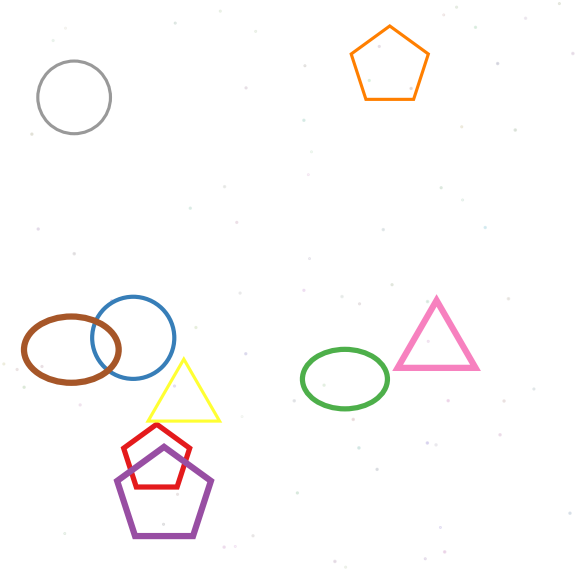[{"shape": "pentagon", "thickness": 2.5, "radius": 0.3, "center": [0.271, 0.204]}, {"shape": "circle", "thickness": 2, "radius": 0.36, "center": [0.231, 0.414]}, {"shape": "oval", "thickness": 2.5, "radius": 0.37, "center": [0.597, 0.343]}, {"shape": "pentagon", "thickness": 3, "radius": 0.43, "center": [0.284, 0.14]}, {"shape": "pentagon", "thickness": 1.5, "radius": 0.35, "center": [0.675, 0.884]}, {"shape": "triangle", "thickness": 1.5, "radius": 0.36, "center": [0.318, 0.306]}, {"shape": "oval", "thickness": 3, "radius": 0.41, "center": [0.124, 0.394]}, {"shape": "triangle", "thickness": 3, "radius": 0.39, "center": [0.756, 0.401]}, {"shape": "circle", "thickness": 1.5, "radius": 0.31, "center": [0.128, 0.831]}]